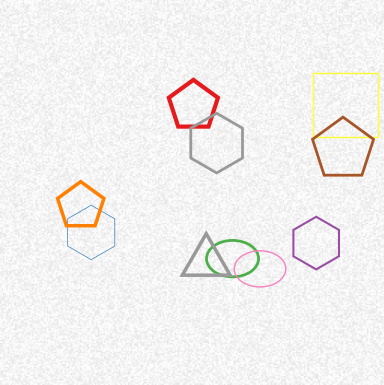[{"shape": "pentagon", "thickness": 3, "radius": 0.34, "center": [0.502, 0.725]}, {"shape": "hexagon", "thickness": 0.5, "radius": 0.35, "center": [0.237, 0.396]}, {"shape": "oval", "thickness": 2, "radius": 0.34, "center": [0.604, 0.328]}, {"shape": "hexagon", "thickness": 1.5, "radius": 0.34, "center": [0.821, 0.369]}, {"shape": "pentagon", "thickness": 2.5, "radius": 0.32, "center": [0.21, 0.465]}, {"shape": "square", "thickness": 1, "radius": 0.42, "center": [0.897, 0.727]}, {"shape": "pentagon", "thickness": 2, "radius": 0.42, "center": [0.891, 0.612]}, {"shape": "oval", "thickness": 1, "radius": 0.33, "center": [0.675, 0.302]}, {"shape": "hexagon", "thickness": 2, "radius": 0.39, "center": [0.563, 0.628]}, {"shape": "triangle", "thickness": 2.5, "radius": 0.36, "center": [0.536, 0.321]}]